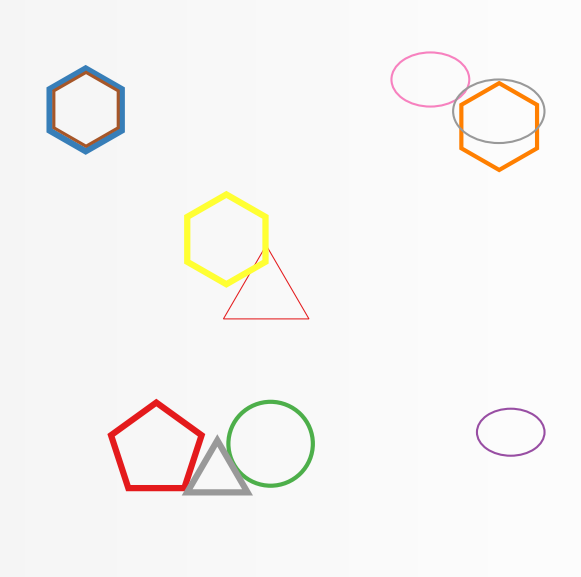[{"shape": "pentagon", "thickness": 3, "radius": 0.41, "center": [0.269, 0.22]}, {"shape": "triangle", "thickness": 0.5, "radius": 0.42, "center": [0.458, 0.489]}, {"shape": "hexagon", "thickness": 3, "radius": 0.36, "center": [0.147, 0.809]}, {"shape": "circle", "thickness": 2, "radius": 0.36, "center": [0.466, 0.231]}, {"shape": "oval", "thickness": 1, "radius": 0.29, "center": [0.879, 0.251]}, {"shape": "hexagon", "thickness": 2, "radius": 0.38, "center": [0.859, 0.78]}, {"shape": "hexagon", "thickness": 3, "radius": 0.39, "center": [0.389, 0.585]}, {"shape": "hexagon", "thickness": 1.5, "radius": 0.32, "center": [0.148, 0.81]}, {"shape": "oval", "thickness": 1, "radius": 0.33, "center": [0.74, 0.861]}, {"shape": "oval", "thickness": 1, "radius": 0.39, "center": [0.858, 0.806]}, {"shape": "triangle", "thickness": 3, "radius": 0.3, "center": [0.374, 0.177]}]